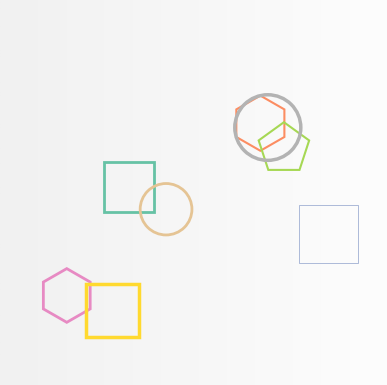[{"shape": "square", "thickness": 2, "radius": 0.32, "center": [0.333, 0.515]}, {"shape": "hexagon", "thickness": 1.5, "radius": 0.36, "center": [0.672, 0.68]}, {"shape": "square", "thickness": 0.5, "radius": 0.38, "center": [0.847, 0.393]}, {"shape": "hexagon", "thickness": 2, "radius": 0.35, "center": [0.172, 0.233]}, {"shape": "pentagon", "thickness": 1.5, "radius": 0.34, "center": [0.733, 0.614]}, {"shape": "square", "thickness": 2.5, "radius": 0.34, "center": [0.291, 0.194]}, {"shape": "circle", "thickness": 2, "radius": 0.33, "center": [0.429, 0.457]}, {"shape": "circle", "thickness": 2.5, "radius": 0.43, "center": [0.691, 0.669]}]